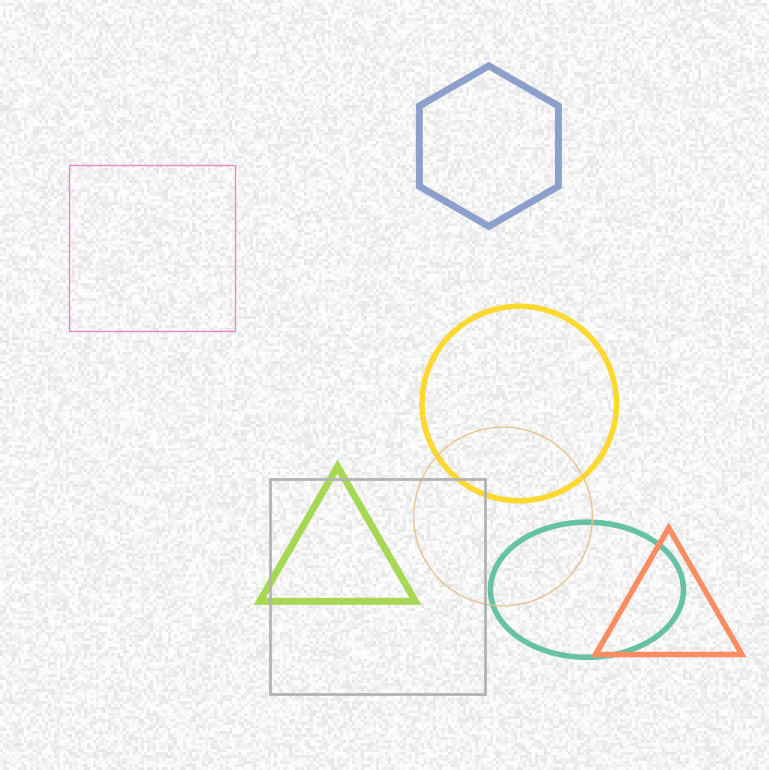[{"shape": "oval", "thickness": 2, "radius": 0.63, "center": [0.762, 0.234]}, {"shape": "triangle", "thickness": 2, "radius": 0.55, "center": [0.869, 0.205]}, {"shape": "hexagon", "thickness": 2.5, "radius": 0.52, "center": [0.635, 0.81]}, {"shape": "square", "thickness": 0.5, "radius": 0.54, "center": [0.198, 0.678]}, {"shape": "triangle", "thickness": 2.5, "radius": 0.58, "center": [0.438, 0.277]}, {"shape": "circle", "thickness": 2, "radius": 0.63, "center": [0.674, 0.476]}, {"shape": "circle", "thickness": 0.5, "radius": 0.58, "center": [0.653, 0.329]}, {"shape": "square", "thickness": 1, "radius": 0.7, "center": [0.49, 0.238]}]